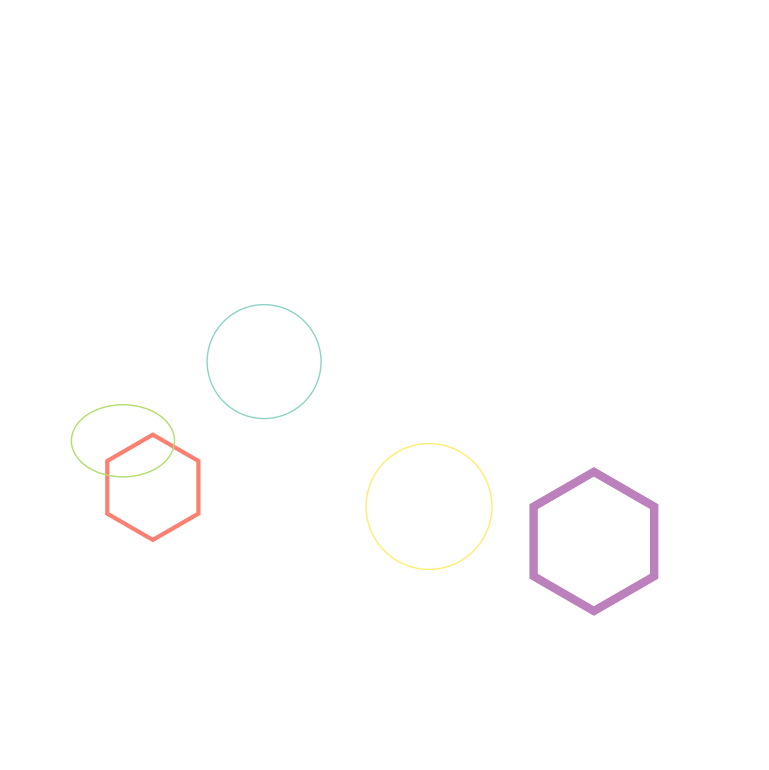[{"shape": "circle", "thickness": 0.5, "radius": 0.37, "center": [0.343, 0.53]}, {"shape": "hexagon", "thickness": 1.5, "radius": 0.34, "center": [0.198, 0.367]}, {"shape": "oval", "thickness": 0.5, "radius": 0.33, "center": [0.16, 0.428]}, {"shape": "hexagon", "thickness": 3, "radius": 0.45, "center": [0.771, 0.297]}, {"shape": "circle", "thickness": 0.5, "radius": 0.41, "center": [0.557, 0.342]}]